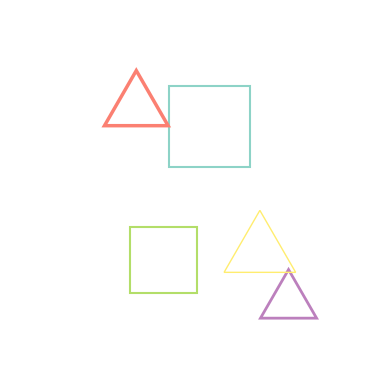[{"shape": "square", "thickness": 1.5, "radius": 0.53, "center": [0.545, 0.671]}, {"shape": "triangle", "thickness": 2.5, "radius": 0.48, "center": [0.354, 0.721]}, {"shape": "square", "thickness": 1.5, "radius": 0.43, "center": [0.425, 0.324]}, {"shape": "triangle", "thickness": 2, "radius": 0.42, "center": [0.749, 0.216]}, {"shape": "triangle", "thickness": 1, "radius": 0.54, "center": [0.675, 0.346]}]